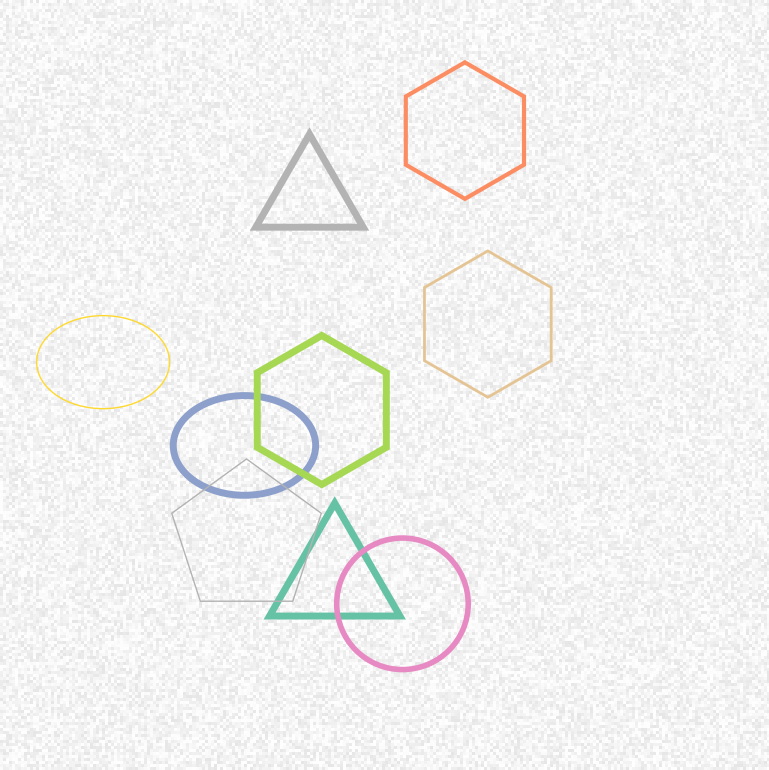[{"shape": "triangle", "thickness": 2.5, "radius": 0.49, "center": [0.435, 0.249]}, {"shape": "hexagon", "thickness": 1.5, "radius": 0.44, "center": [0.604, 0.83]}, {"shape": "oval", "thickness": 2.5, "radius": 0.46, "center": [0.317, 0.422]}, {"shape": "circle", "thickness": 2, "radius": 0.43, "center": [0.523, 0.216]}, {"shape": "hexagon", "thickness": 2.5, "radius": 0.48, "center": [0.418, 0.468]}, {"shape": "oval", "thickness": 0.5, "radius": 0.43, "center": [0.134, 0.53]}, {"shape": "hexagon", "thickness": 1, "radius": 0.48, "center": [0.634, 0.579]}, {"shape": "pentagon", "thickness": 0.5, "radius": 0.51, "center": [0.32, 0.302]}, {"shape": "triangle", "thickness": 2.5, "radius": 0.4, "center": [0.402, 0.745]}]